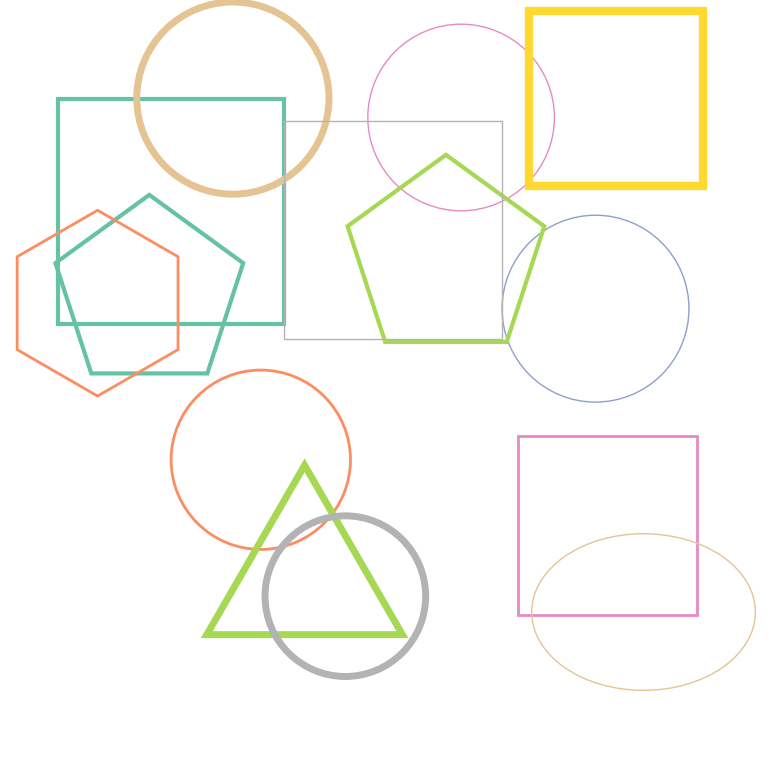[{"shape": "pentagon", "thickness": 1.5, "radius": 0.64, "center": [0.194, 0.619]}, {"shape": "square", "thickness": 1.5, "radius": 0.73, "center": [0.222, 0.725]}, {"shape": "circle", "thickness": 1, "radius": 0.58, "center": [0.339, 0.403]}, {"shape": "hexagon", "thickness": 1, "radius": 0.6, "center": [0.127, 0.606]}, {"shape": "circle", "thickness": 0.5, "radius": 0.61, "center": [0.773, 0.599]}, {"shape": "circle", "thickness": 0.5, "radius": 0.61, "center": [0.599, 0.847]}, {"shape": "square", "thickness": 1, "radius": 0.58, "center": [0.789, 0.318]}, {"shape": "pentagon", "thickness": 1.5, "radius": 0.67, "center": [0.579, 0.665]}, {"shape": "triangle", "thickness": 2.5, "radius": 0.73, "center": [0.396, 0.249]}, {"shape": "square", "thickness": 3, "radius": 0.57, "center": [0.8, 0.872]}, {"shape": "oval", "thickness": 0.5, "radius": 0.73, "center": [0.836, 0.205]}, {"shape": "circle", "thickness": 2.5, "radius": 0.62, "center": [0.302, 0.873]}, {"shape": "square", "thickness": 0.5, "radius": 0.71, "center": [0.511, 0.701]}, {"shape": "circle", "thickness": 2.5, "radius": 0.52, "center": [0.449, 0.226]}]